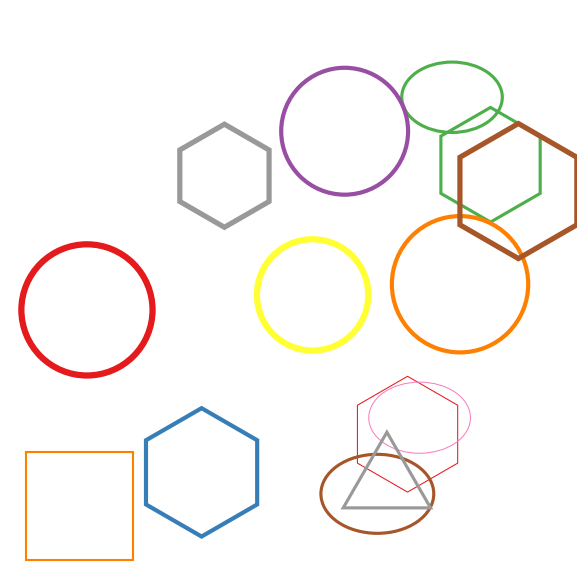[{"shape": "circle", "thickness": 3, "radius": 0.57, "center": [0.151, 0.463]}, {"shape": "hexagon", "thickness": 0.5, "radius": 0.5, "center": [0.706, 0.247]}, {"shape": "hexagon", "thickness": 2, "radius": 0.56, "center": [0.349, 0.181]}, {"shape": "hexagon", "thickness": 1.5, "radius": 0.5, "center": [0.849, 0.714]}, {"shape": "oval", "thickness": 1.5, "radius": 0.44, "center": [0.783, 0.831]}, {"shape": "circle", "thickness": 2, "radius": 0.55, "center": [0.597, 0.772]}, {"shape": "square", "thickness": 1, "radius": 0.47, "center": [0.138, 0.123]}, {"shape": "circle", "thickness": 2, "radius": 0.59, "center": [0.797, 0.507]}, {"shape": "circle", "thickness": 3, "radius": 0.48, "center": [0.541, 0.488]}, {"shape": "oval", "thickness": 1.5, "radius": 0.49, "center": [0.653, 0.144]}, {"shape": "hexagon", "thickness": 2.5, "radius": 0.58, "center": [0.898, 0.668]}, {"shape": "oval", "thickness": 0.5, "radius": 0.44, "center": [0.727, 0.276]}, {"shape": "triangle", "thickness": 1.5, "radius": 0.44, "center": [0.67, 0.163]}, {"shape": "hexagon", "thickness": 2.5, "radius": 0.45, "center": [0.389, 0.695]}]